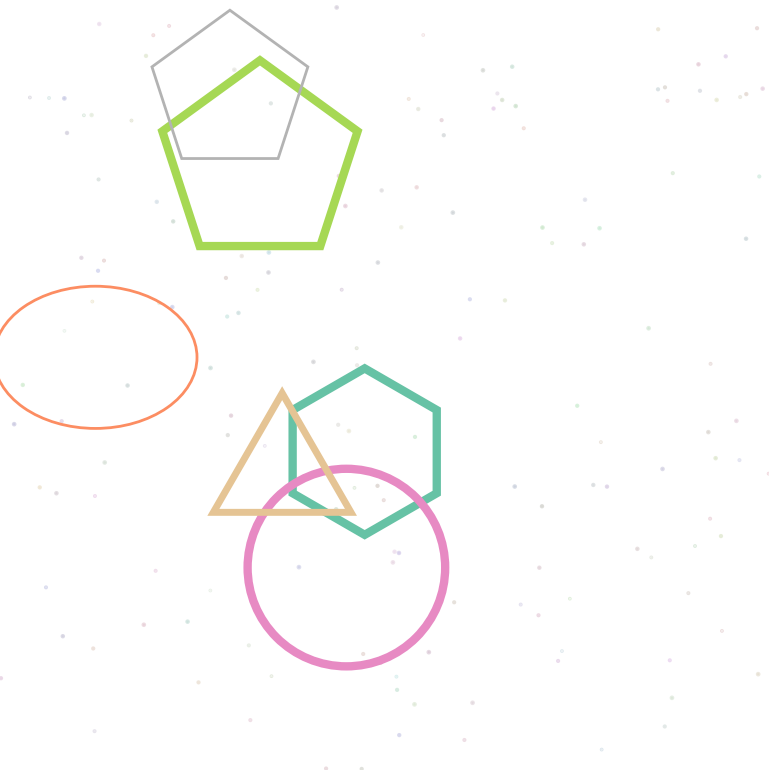[{"shape": "hexagon", "thickness": 3, "radius": 0.54, "center": [0.474, 0.413]}, {"shape": "oval", "thickness": 1, "radius": 0.66, "center": [0.124, 0.536]}, {"shape": "circle", "thickness": 3, "radius": 0.64, "center": [0.45, 0.263]}, {"shape": "pentagon", "thickness": 3, "radius": 0.67, "center": [0.338, 0.788]}, {"shape": "triangle", "thickness": 2.5, "radius": 0.52, "center": [0.366, 0.386]}, {"shape": "pentagon", "thickness": 1, "radius": 0.53, "center": [0.299, 0.88]}]